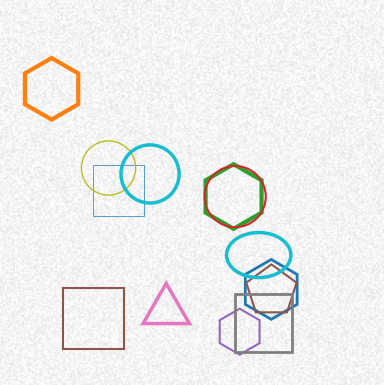[{"shape": "hexagon", "thickness": 2, "radius": 0.39, "center": [0.704, 0.248]}, {"shape": "square", "thickness": 0.5, "radius": 0.33, "center": [0.308, 0.505]}, {"shape": "hexagon", "thickness": 3, "radius": 0.4, "center": [0.134, 0.769]}, {"shape": "hexagon", "thickness": 3, "radius": 0.42, "center": [0.607, 0.49]}, {"shape": "circle", "thickness": 1.5, "radius": 0.4, "center": [0.611, 0.489]}, {"shape": "hexagon", "thickness": 1.5, "radius": 0.3, "center": [0.622, 0.139]}, {"shape": "square", "thickness": 1.5, "radius": 0.4, "center": [0.244, 0.173]}, {"shape": "pentagon", "thickness": 1.5, "radius": 0.34, "center": [0.705, 0.244]}, {"shape": "triangle", "thickness": 2.5, "radius": 0.35, "center": [0.432, 0.194]}, {"shape": "square", "thickness": 2, "radius": 0.37, "center": [0.685, 0.161]}, {"shape": "circle", "thickness": 1, "radius": 0.35, "center": [0.282, 0.564]}, {"shape": "circle", "thickness": 2.5, "radius": 0.38, "center": [0.39, 0.548]}, {"shape": "oval", "thickness": 2.5, "radius": 0.42, "center": [0.672, 0.337]}]